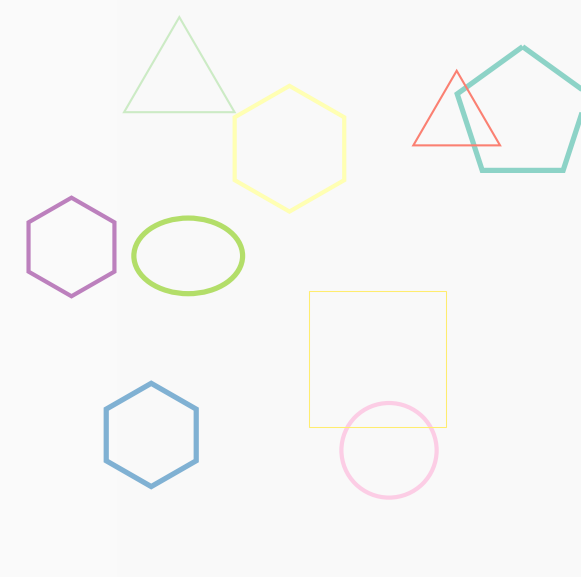[{"shape": "pentagon", "thickness": 2.5, "radius": 0.59, "center": [0.899, 0.8]}, {"shape": "hexagon", "thickness": 2, "radius": 0.54, "center": [0.498, 0.742]}, {"shape": "triangle", "thickness": 1, "radius": 0.43, "center": [0.786, 0.79]}, {"shape": "hexagon", "thickness": 2.5, "radius": 0.45, "center": [0.26, 0.246]}, {"shape": "oval", "thickness": 2.5, "radius": 0.47, "center": [0.324, 0.556]}, {"shape": "circle", "thickness": 2, "radius": 0.41, "center": [0.669, 0.219]}, {"shape": "hexagon", "thickness": 2, "radius": 0.43, "center": [0.123, 0.571]}, {"shape": "triangle", "thickness": 1, "radius": 0.55, "center": [0.309, 0.86]}, {"shape": "square", "thickness": 0.5, "radius": 0.59, "center": [0.649, 0.377]}]